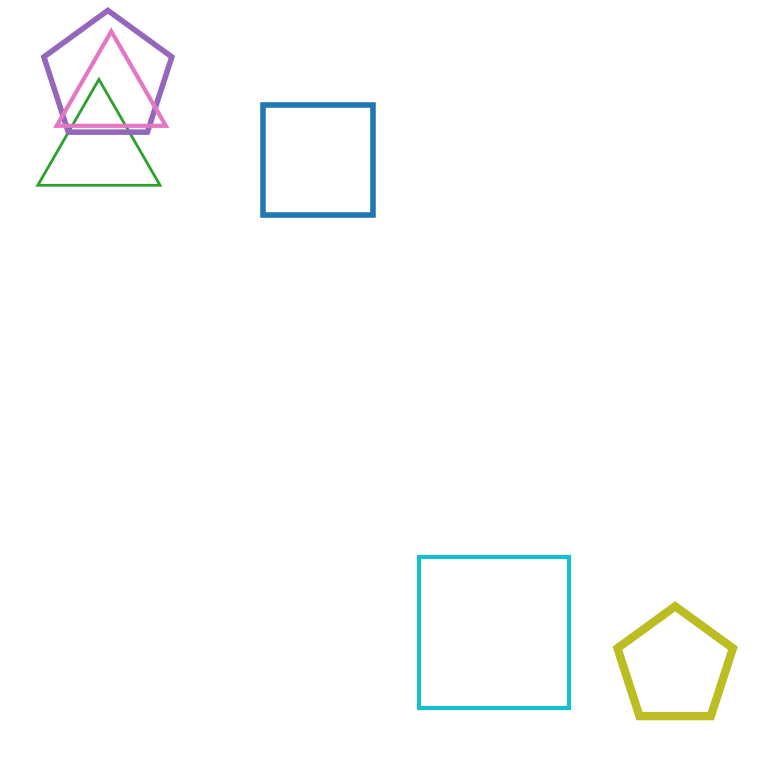[{"shape": "square", "thickness": 2, "radius": 0.36, "center": [0.413, 0.792]}, {"shape": "triangle", "thickness": 1, "radius": 0.46, "center": [0.128, 0.805]}, {"shape": "pentagon", "thickness": 2, "radius": 0.44, "center": [0.14, 0.899]}, {"shape": "triangle", "thickness": 1.5, "radius": 0.41, "center": [0.145, 0.878]}, {"shape": "pentagon", "thickness": 3, "radius": 0.39, "center": [0.877, 0.134]}, {"shape": "square", "thickness": 1.5, "radius": 0.49, "center": [0.641, 0.178]}]